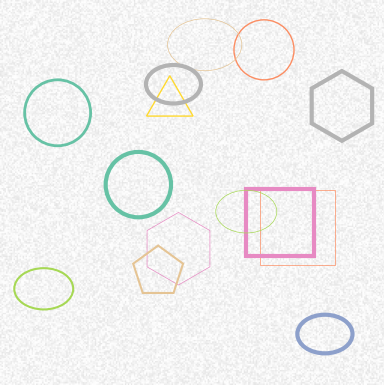[{"shape": "circle", "thickness": 3, "radius": 0.42, "center": [0.359, 0.52]}, {"shape": "circle", "thickness": 2, "radius": 0.43, "center": [0.15, 0.707]}, {"shape": "square", "thickness": 0.5, "radius": 0.49, "center": [0.773, 0.409]}, {"shape": "circle", "thickness": 1, "radius": 0.39, "center": [0.686, 0.871]}, {"shape": "oval", "thickness": 3, "radius": 0.36, "center": [0.844, 0.132]}, {"shape": "hexagon", "thickness": 0.5, "radius": 0.47, "center": [0.464, 0.354]}, {"shape": "square", "thickness": 3, "radius": 0.44, "center": [0.728, 0.423]}, {"shape": "oval", "thickness": 1.5, "radius": 0.38, "center": [0.114, 0.25]}, {"shape": "oval", "thickness": 0.5, "radius": 0.4, "center": [0.64, 0.45]}, {"shape": "triangle", "thickness": 1, "radius": 0.35, "center": [0.441, 0.733]}, {"shape": "pentagon", "thickness": 1.5, "radius": 0.34, "center": [0.411, 0.294]}, {"shape": "oval", "thickness": 0.5, "radius": 0.48, "center": [0.532, 0.884]}, {"shape": "oval", "thickness": 3, "radius": 0.36, "center": [0.451, 0.781]}, {"shape": "hexagon", "thickness": 3, "radius": 0.45, "center": [0.888, 0.725]}]